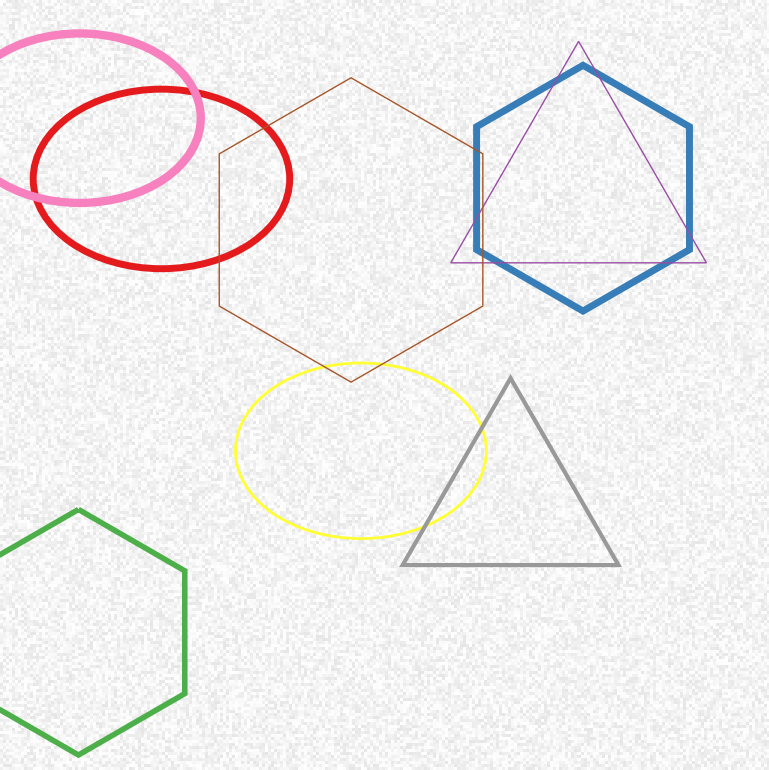[{"shape": "oval", "thickness": 2.5, "radius": 0.83, "center": [0.21, 0.768]}, {"shape": "hexagon", "thickness": 2.5, "radius": 0.8, "center": [0.757, 0.756]}, {"shape": "hexagon", "thickness": 2, "radius": 0.8, "center": [0.102, 0.179]}, {"shape": "triangle", "thickness": 0.5, "radius": 0.96, "center": [0.751, 0.755]}, {"shape": "oval", "thickness": 1, "radius": 0.81, "center": [0.469, 0.415]}, {"shape": "hexagon", "thickness": 0.5, "radius": 0.99, "center": [0.456, 0.701]}, {"shape": "oval", "thickness": 3, "radius": 0.79, "center": [0.104, 0.847]}, {"shape": "triangle", "thickness": 1.5, "radius": 0.81, "center": [0.663, 0.347]}]